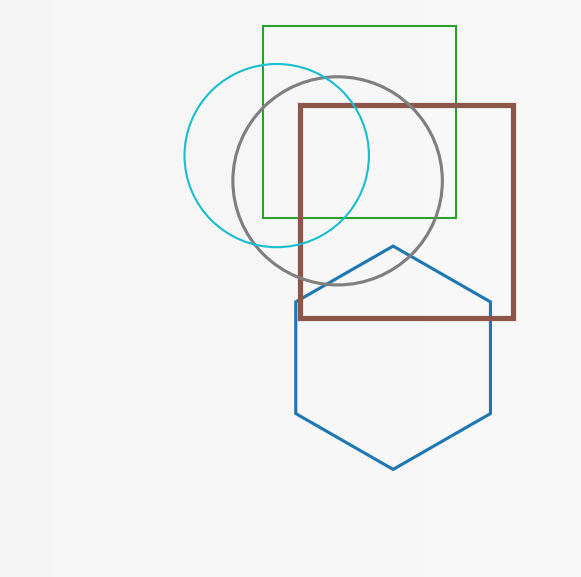[{"shape": "hexagon", "thickness": 1.5, "radius": 0.97, "center": [0.676, 0.38]}, {"shape": "square", "thickness": 1, "radius": 0.83, "center": [0.619, 0.788]}, {"shape": "square", "thickness": 2.5, "radius": 0.92, "center": [0.699, 0.633]}, {"shape": "circle", "thickness": 1.5, "radius": 0.9, "center": [0.581, 0.686]}, {"shape": "circle", "thickness": 1, "radius": 0.79, "center": [0.476, 0.73]}]